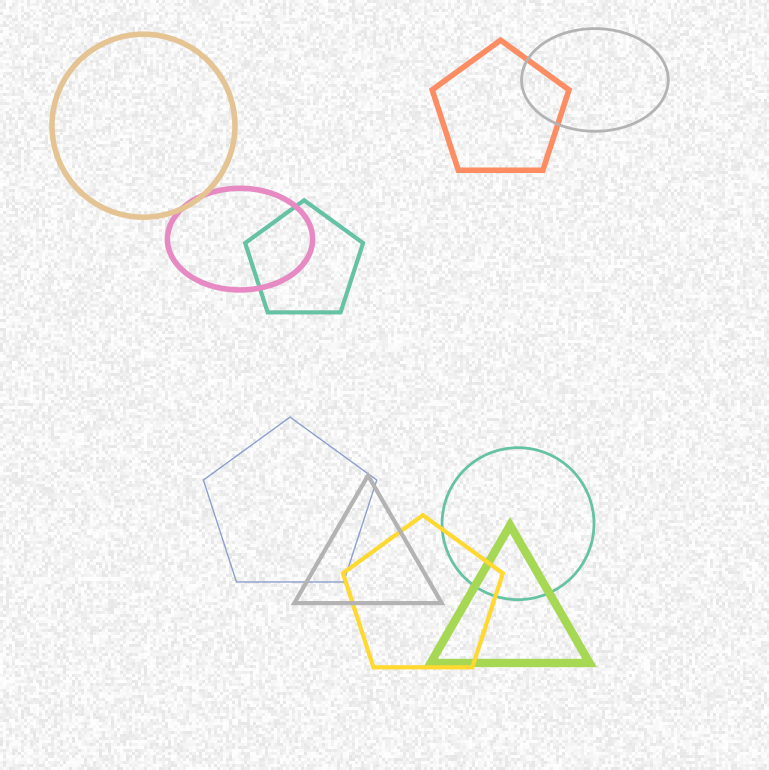[{"shape": "pentagon", "thickness": 1.5, "radius": 0.4, "center": [0.395, 0.659]}, {"shape": "circle", "thickness": 1, "radius": 0.49, "center": [0.673, 0.32]}, {"shape": "pentagon", "thickness": 2, "radius": 0.47, "center": [0.65, 0.854]}, {"shape": "pentagon", "thickness": 0.5, "radius": 0.59, "center": [0.377, 0.34]}, {"shape": "oval", "thickness": 2, "radius": 0.47, "center": [0.312, 0.689]}, {"shape": "triangle", "thickness": 3, "radius": 0.6, "center": [0.662, 0.199]}, {"shape": "pentagon", "thickness": 1.5, "radius": 0.55, "center": [0.549, 0.222]}, {"shape": "circle", "thickness": 2, "radius": 0.59, "center": [0.186, 0.837]}, {"shape": "triangle", "thickness": 1.5, "radius": 0.55, "center": [0.478, 0.272]}, {"shape": "oval", "thickness": 1, "radius": 0.48, "center": [0.773, 0.896]}]